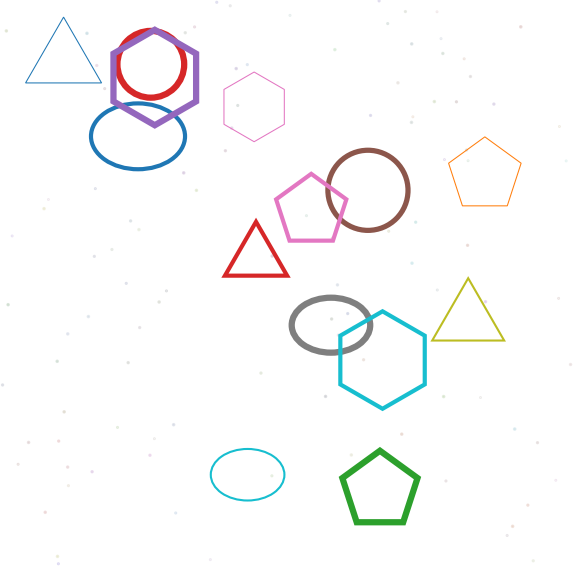[{"shape": "triangle", "thickness": 0.5, "radius": 0.38, "center": [0.11, 0.894]}, {"shape": "oval", "thickness": 2, "radius": 0.41, "center": [0.239, 0.763]}, {"shape": "pentagon", "thickness": 0.5, "radius": 0.33, "center": [0.84, 0.696]}, {"shape": "pentagon", "thickness": 3, "radius": 0.34, "center": [0.658, 0.15]}, {"shape": "circle", "thickness": 3, "radius": 0.29, "center": [0.261, 0.888]}, {"shape": "triangle", "thickness": 2, "radius": 0.31, "center": [0.443, 0.553]}, {"shape": "hexagon", "thickness": 3, "radius": 0.41, "center": [0.268, 0.865]}, {"shape": "circle", "thickness": 2.5, "radius": 0.35, "center": [0.637, 0.67]}, {"shape": "pentagon", "thickness": 2, "radius": 0.32, "center": [0.539, 0.634]}, {"shape": "hexagon", "thickness": 0.5, "radius": 0.3, "center": [0.44, 0.814]}, {"shape": "oval", "thickness": 3, "radius": 0.34, "center": [0.573, 0.436]}, {"shape": "triangle", "thickness": 1, "radius": 0.36, "center": [0.811, 0.445]}, {"shape": "oval", "thickness": 1, "radius": 0.32, "center": [0.429, 0.177]}, {"shape": "hexagon", "thickness": 2, "radius": 0.42, "center": [0.662, 0.376]}]